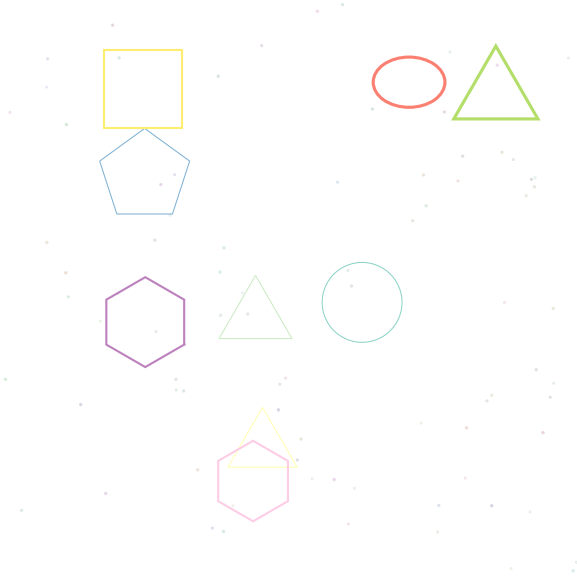[{"shape": "circle", "thickness": 0.5, "radius": 0.35, "center": [0.627, 0.476]}, {"shape": "triangle", "thickness": 0.5, "radius": 0.35, "center": [0.455, 0.225]}, {"shape": "oval", "thickness": 1.5, "radius": 0.31, "center": [0.708, 0.857]}, {"shape": "pentagon", "thickness": 0.5, "radius": 0.41, "center": [0.25, 0.695]}, {"shape": "triangle", "thickness": 1.5, "radius": 0.42, "center": [0.859, 0.835]}, {"shape": "hexagon", "thickness": 1, "radius": 0.35, "center": [0.438, 0.166]}, {"shape": "hexagon", "thickness": 1, "radius": 0.39, "center": [0.252, 0.441]}, {"shape": "triangle", "thickness": 0.5, "radius": 0.36, "center": [0.442, 0.449]}, {"shape": "square", "thickness": 1, "radius": 0.34, "center": [0.247, 0.845]}]